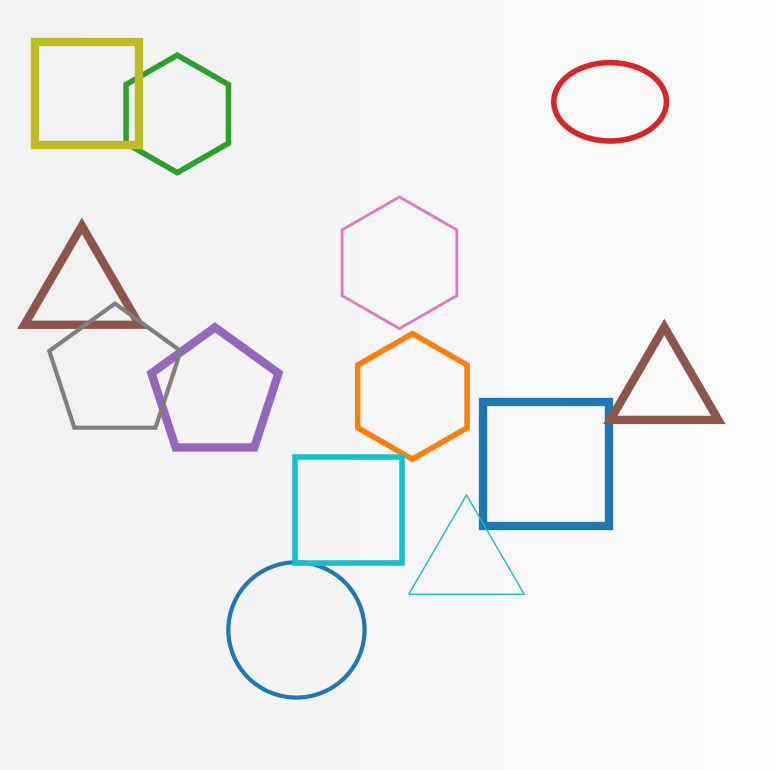[{"shape": "square", "thickness": 3, "radius": 0.41, "center": [0.704, 0.397]}, {"shape": "circle", "thickness": 1.5, "radius": 0.44, "center": [0.382, 0.182]}, {"shape": "hexagon", "thickness": 2, "radius": 0.41, "center": [0.532, 0.485]}, {"shape": "hexagon", "thickness": 2, "radius": 0.38, "center": [0.229, 0.852]}, {"shape": "oval", "thickness": 2, "radius": 0.36, "center": [0.787, 0.868]}, {"shape": "pentagon", "thickness": 3, "radius": 0.43, "center": [0.277, 0.489]}, {"shape": "triangle", "thickness": 3, "radius": 0.43, "center": [0.106, 0.621]}, {"shape": "triangle", "thickness": 3, "radius": 0.4, "center": [0.857, 0.495]}, {"shape": "hexagon", "thickness": 1, "radius": 0.43, "center": [0.515, 0.659]}, {"shape": "pentagon", "thickness": 1.5, "radius": 0.45, "center": [0.148, 0.517]}, {"shape": "square", "thickness": 3, "radius": 0.33, "center": [0.112, 0.878]}, {"shape": "triangle", "thickness": 0.5, "radius": 0.43, "center": [0.602, 0.271]}, {"shape": "square", "thickness": 2, "radius": 0.34, "center": [0.449, 0.337]}]